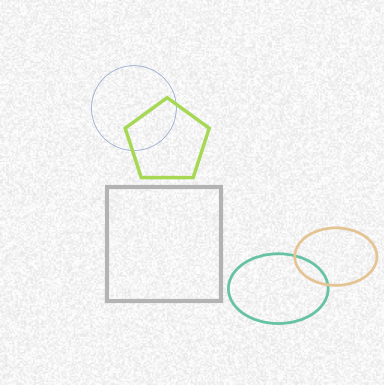[{"shape": "oval", "thickness": 2, "radius": 0.65, "center": [0.723, 0.25]}, {"shape": "circle", "thickness": 0.5, "radius": 0.55, "center": [0.348, 0.719]}, {"shape": "pentagon", "thickness": 2.5, "radius": 0.57, "center": [0.434, 0.632]}, {"shape": "oval", "thickness": 2, "radius": 0.53, "center": [0.872, 0.333]}, {"shape": "square", "thickness": 3, "radius": 0.74, "center": [0.426, 0.367]}]